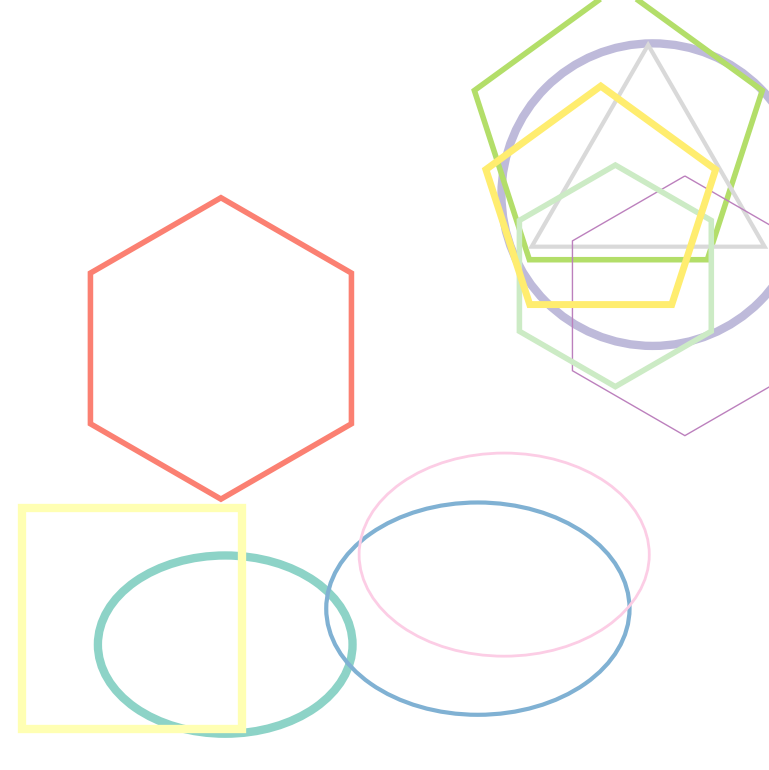[{"shape": "oval", "thickness": 3, "radius": 0.83, "center": [0.293, 0.163]}, {"shape": "square", "thickness": 3, "radius": 0.71, "center": [0.171, 0.197]}, {"shape": "circle", "thickness": 3, "radius": 0.98, "center": [0.848, 0.747]}, {"shape": "hexagon", "thickness": 2, "radius": 0.98, "center": [0.287, 0.548]}, {"shape": "oval", "thickness": 1.5, "radius": 0.98, "center": [0.621, 0.21]}, {"shape": "pentagon", "thickness": 2, "radius": 0.98, "center": [0.803, 0.822]}, {"shape": "oval", "thickness": 1, "radius": 0.94, "center": [0.655, 0.28]}, {"shape": "triangle", "thickness": 1.5, "radius": 0.87, "center": [0.842, 0.767]}, {"shape": "hexagon", "thickness": 0.5, "radius": 0.84, "center": [0.889, 0.603]}, {"shape": "hexagon", "thickness": 2, "radius": 0.72, "center": [0.799, 0.642]}, {"shape": "pentagon", "thickness": 2.5, "radius": 0.78, "center": [0.78, 0.731]}]